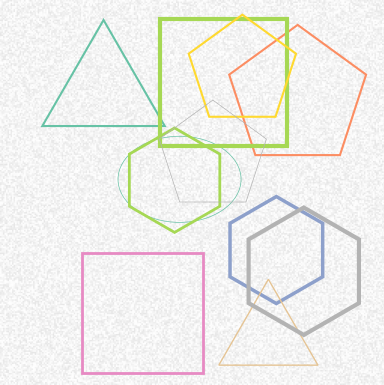[{"shape": "triangle", "thickness": 1.5, "radius": 0.92, "center": [0.269, 0.764]}, {"shape": "oval", "thickness": 0.5, "radius": 0.8, "center": [0.466, 0.534]}, {"shape": "pentagon", "thickness": 1.5, "radius": 0.93, "center": [0.773, 0.748]}, {"shape": "hexagon", "thickness": 2.5, "radius": 0.69, "center": [0.718, 0.351]}, {"shape": "square", "thickness": 2, "radius": 0.78, "center": [0.37, 0.187]}, {"shape": "hexagon", "thickness": 2, "radius": 0.68, "center": [0.453, 0.532]}, {"shape": "square", "thickness": 3, "radius": 0.82, "center": [0.581, 0.786]}, {"shape": "pentagon", "thickness": 1.5, "radius": 0.73, "center": [0.63, 0.815]}, {"shape": "triangle", "thickness": 1, "radius": 0.74, "center": [0.697, 0.126]}, {"shape": "pentagon", "thickness": 0.5, "radius": 0.73, "center": [0.553, 0.594]}, {"shape": "hexagon", "thickness": 3, "radius": 0.83, "center": [0.789, 0.295]}]